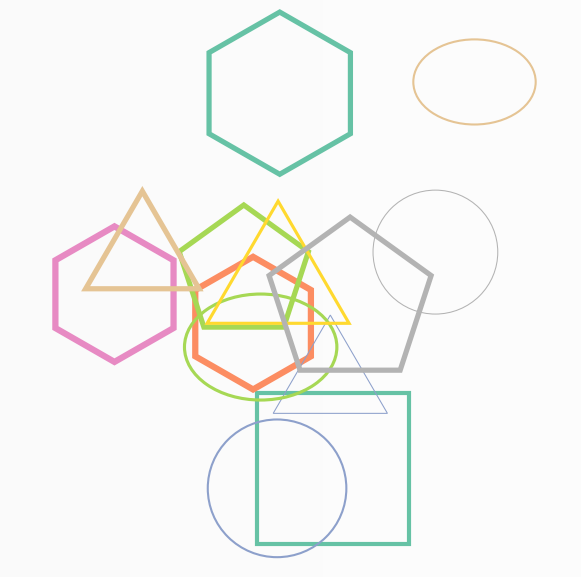[{"shape": "hexagon", "thickness": 2.5, "radius": 0.7, "center": [0.481, 0.838]}, {"shape": "square", "thickness": 2, "radius": 0.65, "center": [0.573, 0.187]}, {"shape": "hexagon", "thickness": 3, "radius": 0.57, "center": [0.435, 0.44]}, {"shape": "circle", "thickness": 1, "radius": 0.6, "center": [0.477, 0.154]}, {"shape": "triangle", "thickness": 0.5, "radius": 0.57, "center": [0.568, 0.34]}, {"shape": "hexagon", "thickness": 3, "radius": 0.59, "center": [0.197, 0.49]}, {"shape": "oval", "thickness": 1.5, "radius": 0.66, "center": [0.448, 0.398]}, {"shape": "pentagon", "thickness": 2.5, "radius": 0.58, "center": [0.419, 0.527]}, {"shape": "triangle", "thickness": 1.5, "radius": 0.71, "center": [0.478, 0.51]}, {"shape": "oval", "thickness": 1, "radius": 0.53, "center": [0.816, 0.857]}, {"shape": "triangle", "thickness": 2.5, "radius": 0.56, "center": [0.245, 0.555]}, {"shape": "circle", "thickness": 0.5, "radius": 0.54, "center": [0.749, 0.563]}, {"shape": "pentagon", "thickness": 2.5, "radius": 0.73, "center": [0.602, 0.477]}]